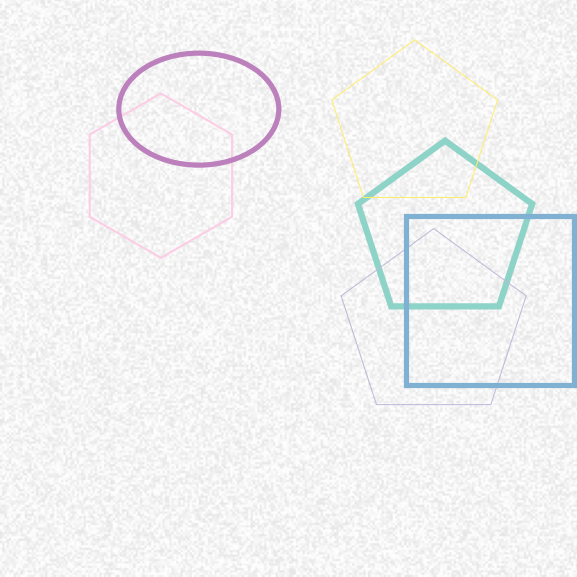[{"shape": "pentagon", "thickness": 3, "radius": 0.79, "center": [0.771, 0.597]}, {"shape": "pentagon", "thickness": 0.5, "radius": 0.84, "center": [0.751, 0.435]}, {"shape": "square", "thickness": 2.5, "radius": 0.73, "center": [0.849, 0.479]}, {"shape": "hexagon", "thickness": 1, "radius": 0.71, "center": [0.279, 0.695]}, {"shape": "oval", "thickness": 2.5, "radius": 0.69, "center": [0.344, 0.81]}, {"shape": "pentagon", "thickness": 0.5, "radius": 0.75, "center": [0.718, 0.779]}]